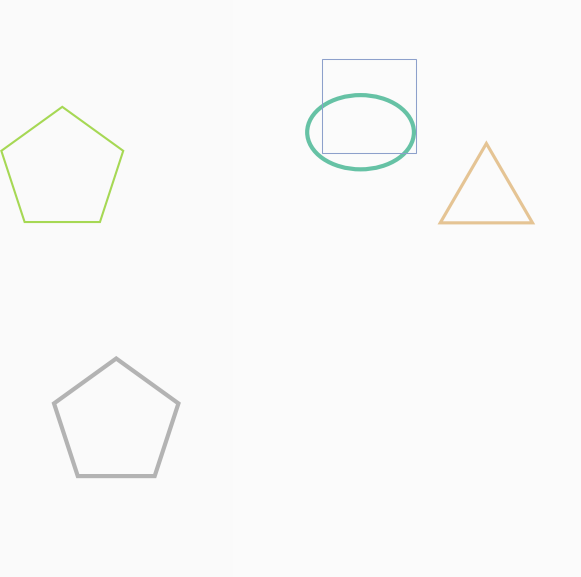[{"shape": "oval", "thickness": 2, "radius": 0.46, "center": [0.62, 0.77]}, {"shape": "square", "thickness": 0.5, "radius": 0.41, "center": [0.634, 0.816]}, {"shape": "pentagon", "thickness": 1, "radius": 0.55, "center": [0.107, 0.704]}, {"shape": "triangle", "thickness": 1.5, "radius": 0.46, "center": [0.837, 0.659]}, {"shape": "pentagon", "thickness": 2, "radius": 0.56, "center": [0.2, 0.266]}]